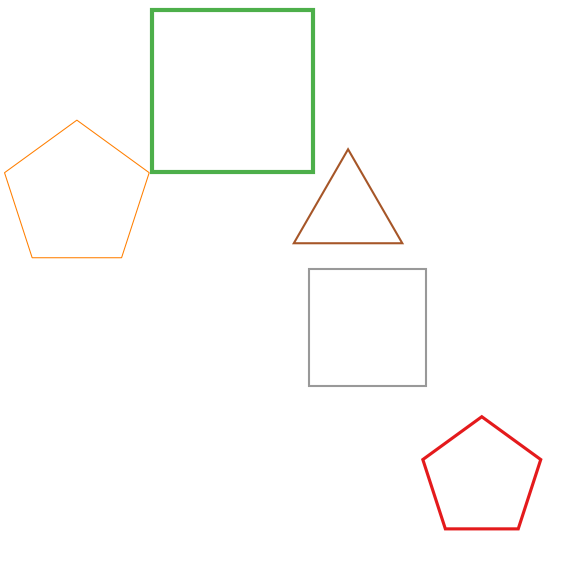[{"shape": "pentagon", "thickness": 1.5, "radius": 0.54, "center": [0.834, 0.17]}, {"shape": "square", "thickness": 2, "radius": 0.7, "center": [0.402, 0.842]}, {"shape": "pentagon", "thickness": 0.5, "radius": 0.66, "center": [0.133, 0.659]}, {"shape": "triangle", "thickness": 1, "radius": 0.54, "center": [0.603, 0.632]}, {"shape": "square", "thickness": 1, "radius": 0.51, "center": [0.636, 0.432]}]